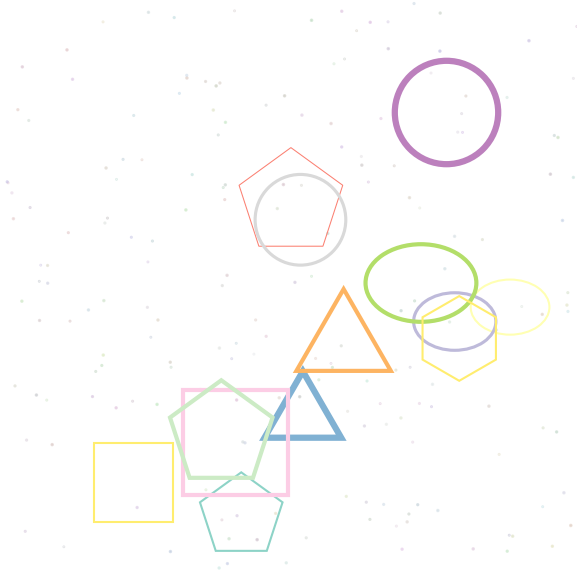[{"shape": "pentagon", "thickness": 1, "radius": 0.38, "center": [0.418, 0.106]}, {"shape": "oval", "thickness": 1, "radius": 0.34, "center": [0.883, 0.467]}, {"shape": "oval", "thickness": 1.5, "radius": 0.36, "center": [0.787, 0.442]}, {"shape": "pentagon", "thickness": 0.5, "radius": 0.47, "center": [0.504, 0.649]}, {"shape": "triangle", "thickness": 3, "radius": 0.38, "center": [0.524, 0.28]}, {"shape": "triangle", "thickness": 2, "radius": 0.47, "center": [0.595, 0.404]}, {"shape": "oval", "thickness": 2, "radius": 0.48, "center": [0.729, 0.509]}, {"shape": "square", "thickness": 2, "radius": 0.46, "center": [0.408, 0.233]}, {"shape": "circle", "thickness": 1.5, "radius": 0.39, "center": [0.52, 0.619]}, {"shape": "circle", "thickness": 3, "radius": 0.45, "center": [0.773, 0.804]}, {"shape": "pentagon", "thickness": 2, "radius": 0.47, "center": [0.383, 0.247]}, {"shape": "square", "thickness": 1, "radius": 0.34, "center": [0.232, 0.163]}, {"shape": "hexagon", "thickness": 1, "radius": 0.37, "center": [0.795, 0.413]}]